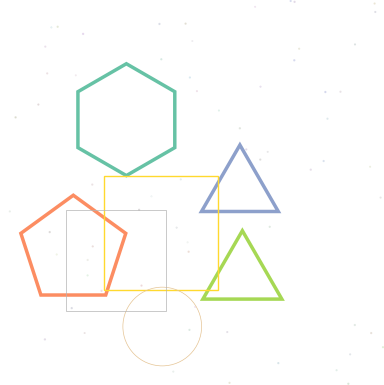[{"shape": "hexagon", "thickness": 2.5, "radius": 0.73, "center": [0.328, 0.689]}, {"shape": "pentagon", "thickness": 2.5, "radius": 0.72, "center": [0.19, 0.35]}, {"shape": "triangle", "thickness": 2.5, "radius": 0.58, "center": [0.623, 0.508]}, {"shape": "triangle", "thickness": 2.5, "radius": 0.59, "center": [0.63, 0.282]}, {"shape": "square", "thickness": 1, "radius": 0.74, "center": [0.418, 0.395]}, {"shape": "circle", "thickness": 0.5, "radius": 0.51, "center": [0.421, 0.152]}, {"shape": "square", "thickness": 0.5, "radius": 0.65, "center": [0.301, 0.323]}]